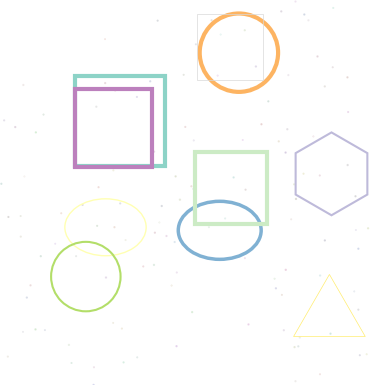[{"shape": "square", "thickness": 3, "radius": 0.59, "center": [0.312, 0.685]}, {"shape": "oval", "thickness": 1, "radius": 0.53, "center": [0.274, 0.41]}, {"shape": "hexagon", "thickness": 1.5, "radius": 0.54, "center": [0.861, 0.548]}, {"shape": "oval", "thickness": 2.5, "radius": 0.54, "center": [0.571, 0.402]}, {"shape": "circle", "thickness": 3, "radius": 0.51, "center": [0.621, 0.863]}, {"shape": "circle", "thickness": 1.5, "radius": 0.45, "center": [0.223, 0.282]}, {"shape": "square", "thickness": 0.5, "radius": 0.43, "center": [0.598, 0.877]}, {"shape": "square", "thickness": 3, "radius": 0.5, "center": [0.294, 0.668]}, {"shape": "square", "thickness": 3, "radius": 0.47, "center": [0.599, 0.512]}, {"shape": "triangle", "thickness": 0.5, "radius": 0.54, "center": [0.856, 0.18]}]